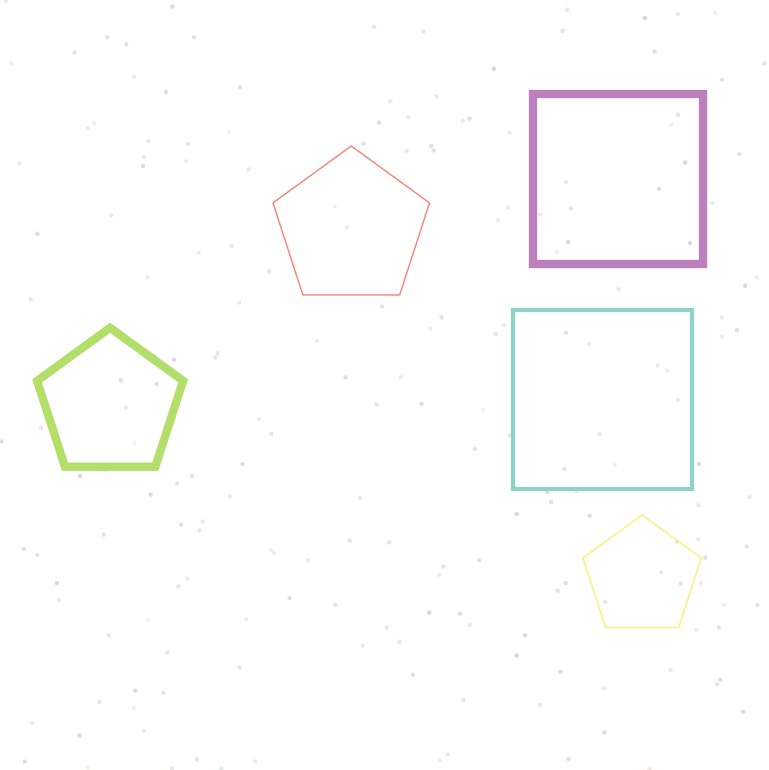[{"shape": "square", "thickness": 1.5, "radius": 0.58, "center": [0.783, 0.481]}, {"shape": "pentagon", "thickness": 0.5, "radius": 0.53, "center": [0.456, 0.703]}, {"shape": "pentagon", "thickness": 3, "radius": 0.5, "center": [0.143, 0.475]}, {"shape": "square", "thickness": 3, "radius": 0.55, "center": [0.803, 0.767]}, {"shape": "pentagon", "thickness": 0.5, "radius": 0.4, "center": [0.834, 0.25]}]